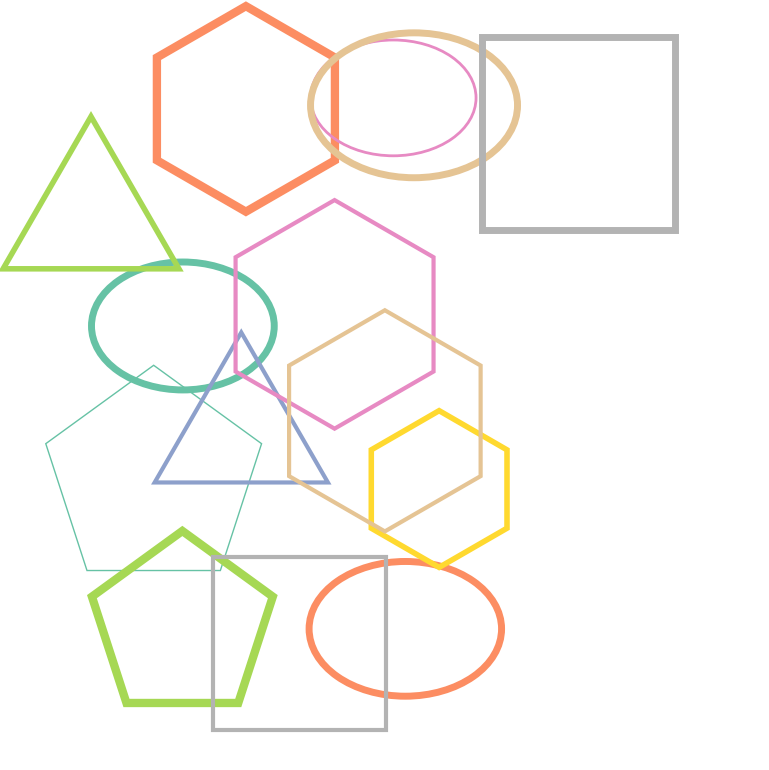[{"shape": "oval", "thickness": 2.5, "radius": 0.59, "center": [0.237, 0.577]}, {"shape": "pentagon", "thickness": 0.5, "radius": 0.74, "center": [0.2, 0.378]}, {"shape": "oval", "thickness": 2.5, "radius": 0.62, "center": [0.526, 0.183]}, {"shape": "hexagon", "thickness": 3, "radius": 0.67, "center": [0.319, 0.859]}, {"shape": "triangle", "thickness": 1.5, "radius": 0.65, "center": [0.313, 0.438]}, {"shape": "hexagon", "thickness": 1.5, "radius": 0.74, "center": [0.434, 0.592]}, {"shape": "oval", "thickness": 1, "radius": 0.54, "center": [0.511, 0.873]}, {"shape": "pentagon", "thickness": 3, "radius": 0.62, "center": [0.237, 0.187]}, {"shape": "triangle", "thickness": 2, "radius": 0.66, "center": [0.118, 0.717]}, {"shape": "hexagon", "thickness": 2, "radius": 0.51, "center": [0.57, 0.365]}, {"shape": "oval", "thickness": 2.5, "radius": 0.67, "center": [0.538, 0.863]}, {"shape": "hexagon", "thickness": 1.5, "radius": 0.72, "center": [0.5, 0.453]}, {"shape": "square", "thickness": 1.5, "radius": 0.56, "center": [0.389, 0.164]}, {"shape": "square", "thickness": 2.5, "radius": 0.63, "center": [0.752, 0.827]}]